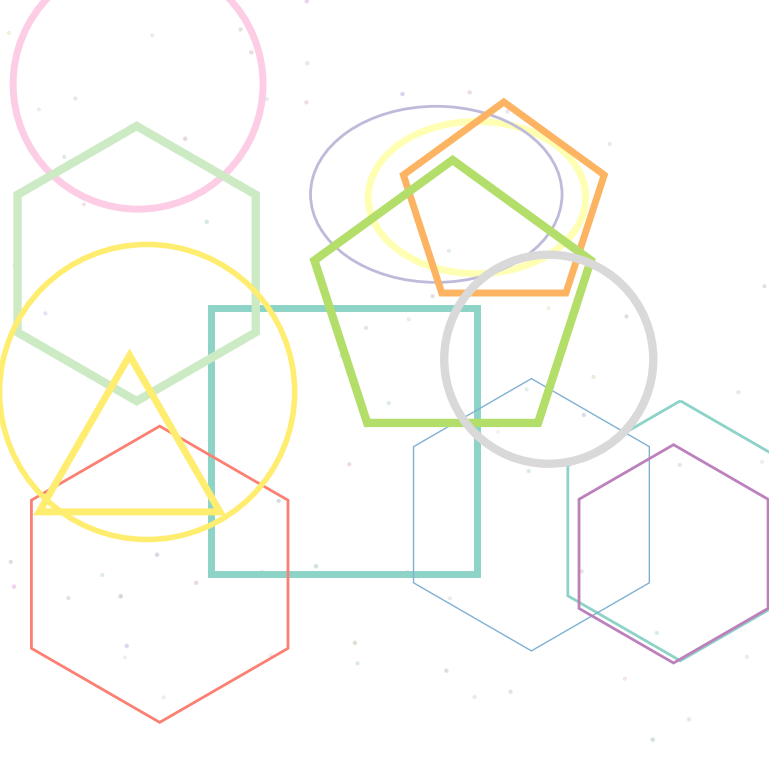[{"shape": "square", "thickness": 2.5, "radius": 0.86, "center": [0.446, 0.427]}, {"shape": "hexagon", "thickness": 1, "radius": 0.84, "center": [0.884, 0.311]}, {"shape": "oval", "thickness": 2.5, "radius": 0.71, "center": [0.619, 0.743]}, {"shape": "oval", "thickness": 1, "radius": 0.82, "center": [0.567, 0.748]}, {"shape": "hexagon", "thickness": 1, "radius": 0.96, "center": [0.207, 0.254]}, {"shape": "hexagon", "thickness": 0.5, "radius": 0.88, "center": [0.69, 0.331]}, {"shape": "pentagon", "thickness": 2.5, "radius": 0.69, "center": [0.654, 0.73]}, {"shape": "pentagon", "thickness": 3, "radius": 0.94, "center": [0.588, 0.603]}, {"shape": "circle", "thickness": 2.5, "radius": 0.81, "center": [0.179, 0.891]}, {"shape": "circle", "thickness": 3, "radius": 0.68, "center": [0.713, 0.533]}, {"shape": "hexagon", "thickness": 1, "radius": 0.71, "center": [0.875, 0.281]}, {"shape": "hexagon", "thickness": 3, "radius": 0.89, "center": [0.177, 0.658]}, {"shape": "triangle", "thickness": 2.5, "radius": 0.68, "center": [0.168, 0.403]}, {"shape": "circle", "thickness": 2, "radius": 0.96, "center": [0.191, 0.491]}]